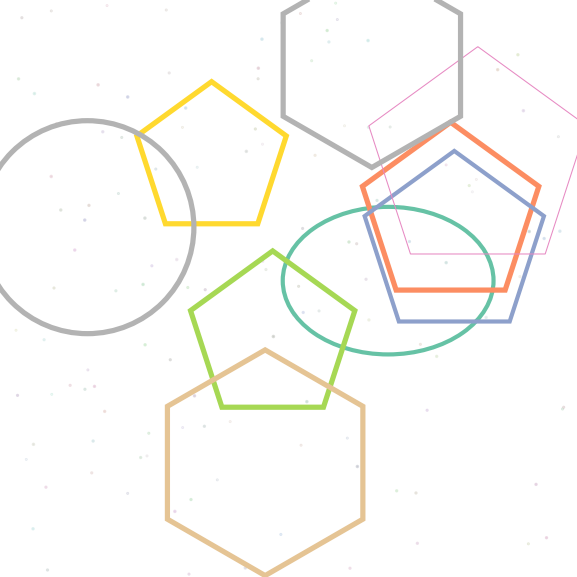[{"shape": "oval", "thickness": 2, "radius": 0.91, "center": [0.672, 0.513]}, {"shape": "pentagon", "thickness": 2.5, "radius": 0.8, "center": [0.78, 0.627]}, {"shape": "pentagon", "thickness": 2, "radius": 0.82, "center": [0.787, 0.575]}, {"shape": "pentagon", "thickness": 0.5, "radius": 0.99, "center": [0.827, 0.72]}, {"shape": "pentagon", "thickness": 2.5, "radius": 0.75, "center": [0.472, 0.415]}, {"shape": "pentagon", "thickness": 2.5, "radius": 0.68, "center": [0.366, 0.722]}, {"shape": "hexagon", "thickness": 2.5, "radius": 0.98, "center": [0.459, 0.198]}, {"shape": "circle", "thickness": 2.5, "radius": 0.92, "center": [0.151, 0.606]}, {"shape": "hexagon", "thickness": 2.5, "radius": 0.89, "center": [0.644, 0.886]}]